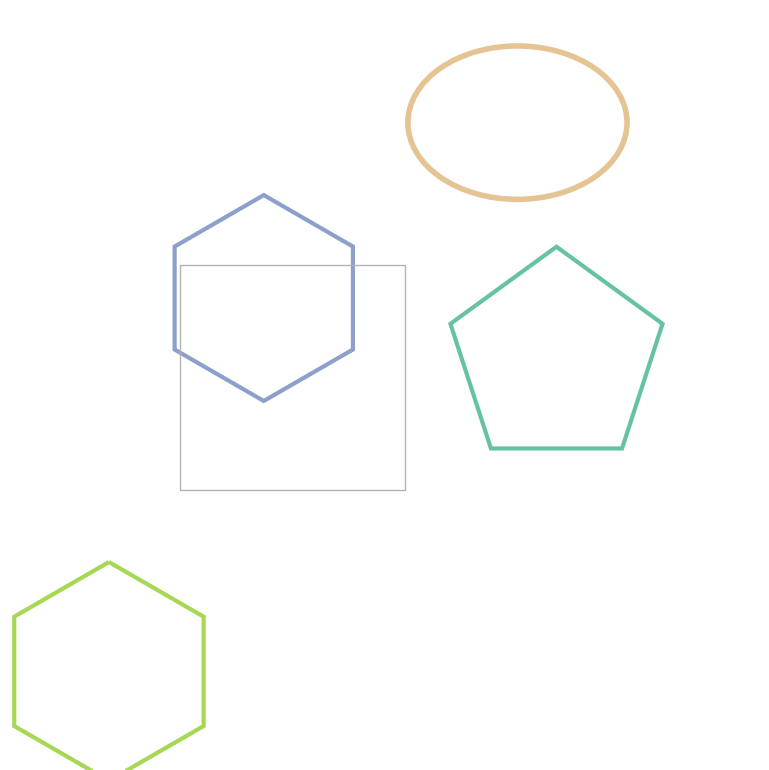[{"shape": "pentagon", "thickness": 1.5, "radius": 0.72, "center": [0.723, 0.535]}, {"shape": "hexagon", "thickness": 1.5, "radius": 0.67, "center": [0.343, 0.613]}, {"shape": "hexagon", "thickness": 1.5, "radius": 0.71, "center": [0.141, 0.128]}, {"shape": "oval", "thickness": 2, "radius": 0.71, "center": [0.672, 0.841]}, {"shape": "square", "thickness": 0.5, "radius": 0.73, "center": [0.38, 0.51]}]